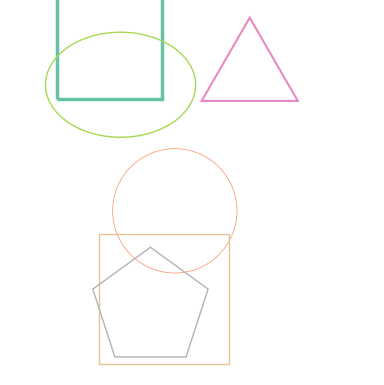[{"shape": "square", "thickness": 2.5, "radius": 0.68, "center": [0.285, 0.88]}, {"shape": "circle", "thickness": 0.5, "radius": 0.81, "center": [0.454, 0.452]}, {"shape": "triangle", "thickness": 1.5, "radius": 0.72, "center": [0.649, 0.81]}, {"shape": "oval", "thickness": 1, "radius": 0.97, "center": [0.313, 0.78]}, {"shape": "square", "thickness": 1, "radius": 0.85, "center": [0.426, 0.224]}, {"shape": "pentagon", "thickness": 1, "radius": 0.79, "center": [0.391, 0.2]}]